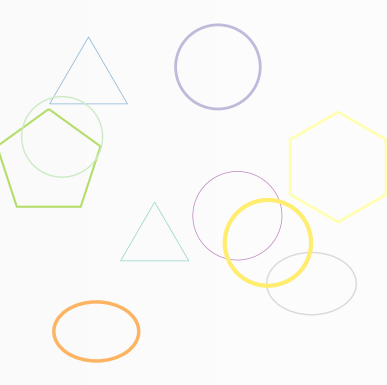[{"shape": "triangle", "thickness": 0.5, "radius": 0.51, "center": [0.399, 0.373]}, {"shape": "hexagon", "thickness": 2, "radius": 0.71, "center": [0.873, 0.566]}, {"shape": "circle", "thickness": 2, "radius": 0.55, "center": [0.562, 0.826]}, {"shape": "triangle", "thickness": 0.5, "radius": 0.58, "center": [0.228, 0.788]}, {"shape": "oval", "thickness": 2.5, "radius": 0.55, "center": [0.249, 0.139]}, {"shape": "pentagon", "thickness": 1.5, "radius": 0.7, "center": [0.126, 0.577]}, {"shape": "oval", "thickness": 1, "radius": 0.58, "center": [0.804, 0.263]}, {"shape": "circle", "thickness": 0.5, "radius": 0.58, "center": [0.613, 0.44]}, {"shape": "circle", "thickness": 1, "radius": 0.52, "center": [0.16, 0.644]}, {"shape": "circle", "thickness": 3, "radius": 0.56, "center": [0.691, 0.369]}]